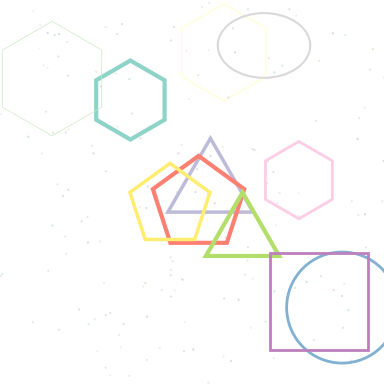[{"shape": "hexagon", "thickness": 3, "radius": 0.51, "center": [0.339, 0.74]}, {"shape": "hexagon", "thickness": 0.5, "radius": 0.63, "center": [0.581, 0.864]}, {"shape": "triangle", "thickness": 2.5, "radius": 0.64, "center": [0.547, 0.513]}, {"shape": "pentagon", "thickness": 3, "radius": 0.62, "center": [0.516, 0.47]}, {"shape": "circle", "thickness": 2, "radius": 0.72, "center": [0.889, 0.201]}, {"shape": "triangle", "thickness": 3, "radius": 0.55, "center": [0.63, 0.39]}, {"shape": "hexagon", "thickness": 2, "radius": 0.5, "center": [0.776, 0.532]}, {"shape": "oval", "thickness": 1.5, "radius": 0.6, "center": [0.686, 0.882]}, {"shape": "square", "thickness": 2, "radius": 0.63, "center": [0.829, 0.217]}, {"shape": "hexagon", "thickness": 0.5, "radius": 0.74, "center": [0.135, 0.796]}, {"shape": "pentagon", "thickness": 2.5, "radius": 0.55, "center": [0.441, 0.466]}]